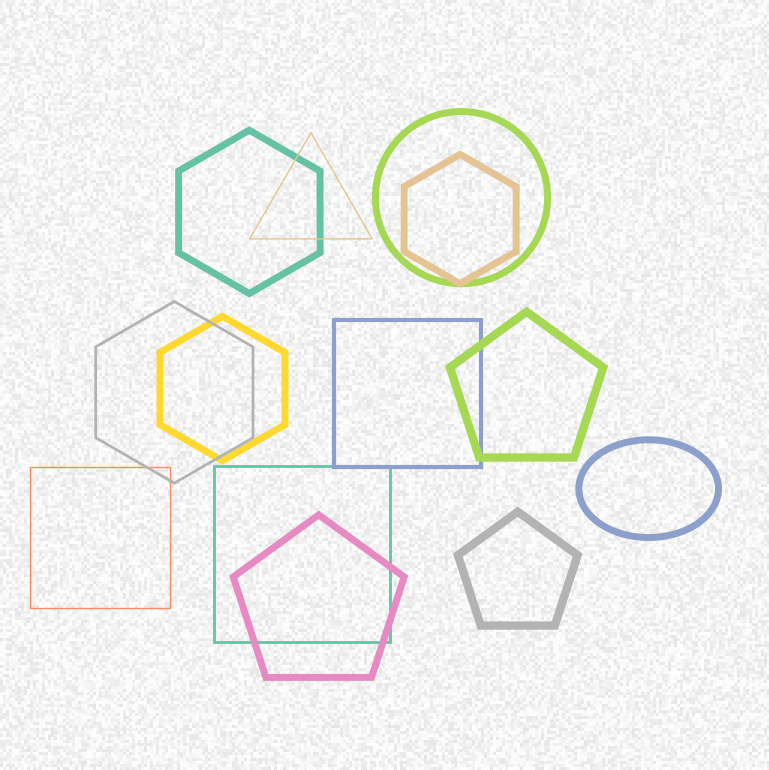[{"shape": "hexagon", "thickness": 2.5, "radius": 0.53, "center": [0.324, 0.725]}, {"shape": "square", "thickness": 1, "radius": 0.57, "center": [0.392, 0.281]}, {"shape": "square", "thickness": 0.5, "radius": 0.46, "center": [0.13, 0.302]}, {"shape": "square", "thickness": 1.5, "radius": 0.48, "center": [0.529, 0.489]}, {"shape": "oval", "thickness": 2.5, "radius": 0.45, "center": [0.842, 0.365]}, {"shape": "pentagon", "thickness": 2.5, "radius": 0.58, "center": [0.414, 0.215]}, {"shape": "pentagon", "thickness": 3, "radius": 0.52, "center": [0.684, 0.491]}, {"shape": "circle", "thickness": 2.5, "radius": 0.56, "center": [0.599, 0.743]}, {"shape": "hexagon", "thickness": 2.5, "radius": 0.47, "center": [0.289, 0.495]}, {"shape": "hexagon", "thickness": 2.5, "radius": 0.42, "center": [0.598, 0.716]}, {"shape": "triangle", "thickness": 0.5, "radius": 0.46, "center": [0.404, 0.736]}, {"shape": "hexagon", "thickness": 1, "radius": 0.59, "center": [0.226, 0.491]}, {"shape": "pentagon", "thickness": 3, "radius": 0.41, "center": [0.672, 0.254]}]